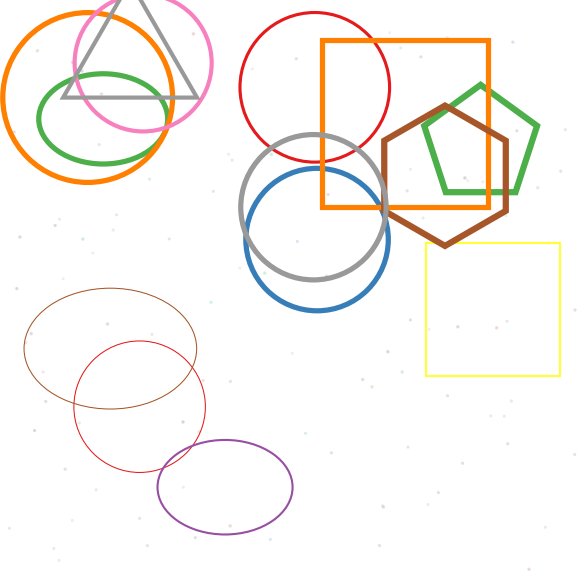[{"shape": "circle", "thickness": 0.5, "radius": 0.57, "center": [0.242, 0.295]}, {"shape": "circle", "thickness": 1.5, "radius": 0.65, "center": [0.545, 0.848]}, {"shape": "circle", "thickness": 2.5, "radius": 0.62, "center": [0.549, 0.584]}, {"shape": "oval", "thickness": 2.5, "radius": 0.56, "center": [0.179, 0.793]}, {"shape": "pentagon", "thickness": 3, "radius": 0.51, "center": [0.832, 0.749]}, {"shape": "oval", "thickness": 1, "radius": 0.58, "center": [0.39, 0.155]}, {"shape": "circle", "thickness": 2.5, "radius": 0.74, "center": [0.152, 0.83]}, {"shape": "square", "thickness": 2.5, "radius": 0.72, "center": [0.701, 0.786]}, {"shape": "square", "thickness": 1, "radius": 0.58, "center": [0.853, 0.463]}, {"shape": "oval", "thickness": 0.5, "radius": 0.75, "center": [0.191, 0.395]}, {"shape": "hexagon", "thickness": 3, "radius": 0.61, "center": [0.771, 0.695]}, {"shape": "circle", "thickness": 2, "radius": 0.59, "center": [0.248, 0.89]}, {"shape": "triangle", "thickness": 2, "radius": 0.67, "center": [0.225, 0.897]}, {"shape": "circle", "thickness": 2.5, "radius": 0.63, "center": [0.543, 0.64]}]